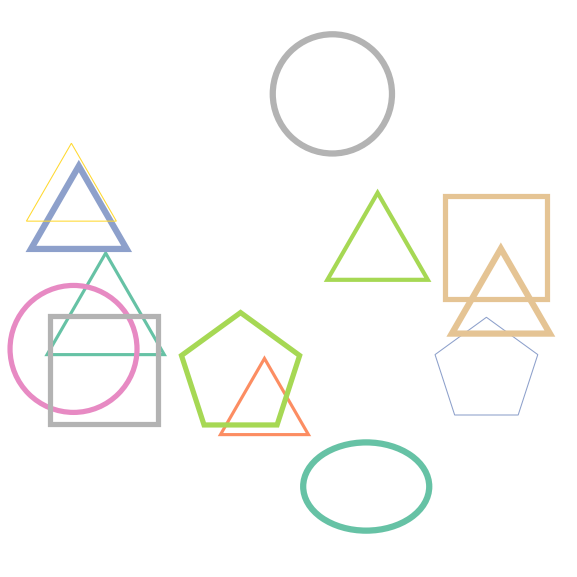[{"shape": "oval", "thickness": 3, "radius": 0.55, "center": [0.634, 0.157]}, {"shape": "triangle", "thickness": 1.5, "radius": 0.59, "center": [0.183, 0.444]}, {"shape": "triangle", "thickness": 1.5, "radius": 0.44, "center": [0.458, 0.291]}, {"shape": "pentagon", "thickness": 0.5, "radius": 0.47, "center": [0.842, 0.356]}, {"shape": "triangle", "thickness": 3, "radius": 0.48, "center": [0.136, 0.616]}, {"shape": "circle", "thickness": 2.5, "radius": 0.55, "center": [0.127, 0.395]}, {"shape": "pentagon", "thickness": 2.5, "radius": 0.54, "center": [0.417, 0.35]}, {"shape": "triangle", "thickness": 2, "radius": 0.5, "center": [0.654, 0.565]}, {"shape": "triangle", "thickness": 0.5, "radius": 0.45, "center": [0.124, 0.661]}, {"shape": "square", "thickness": 2.5, "radius": 0.44, "center": [0.858, 0.57]}, {"shape": "triangle", "thickness": 3, "radius": 0.49, "center": [0.867, 0.471]}, {"shape": "circle", "thickness": 3, "radius": 0.52, "center": [0.576, 0.837]}, {"shape": "square", "thickness": 2.5, "radius": 0.47, "center": [0.18, 0.358]}]